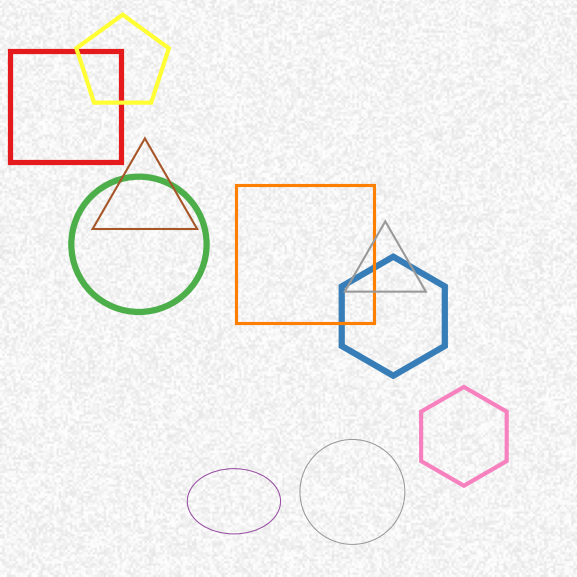[{"shape": "square", "thickness": 2.5, "radius": 0.48, "center": [0.114, 0.815]}, {"shape": "hexagon", "thickness": 3, "radius": 0.52, "center": [0.681, 0.452]}, {"shape": "circle", "thickness": 3, "radius": 0.59, "center": [0.241, 0.576]}, {"shape": "oval", "thickness": 0.5, "radius": 0.4, "center": [0.405, 0.131]}, {"shape": "square", "thickness": 1.5, "radius": 0.6, "center": [0.529, 0.559]}, {"shape": "pentagon", "thickness": 2, "radius": 0.42, "center": [0.212, 0.89]}, {"shape": "triangle", "thickness": 1, "radius": 0.52, "center": [0.251, 0.655]}, {"shape": "hexagon", "thickness": 2, "radius": 0.43, "center": [0.803, 0.244]}, {"shape": "circle", "thickness": 0.5, "radius": 0.45, "center": [0.61, 0.147]}, {"shape": "triangle", "thickness": 1, "radius": 0.41, "center": [0.667, 0.535]}]